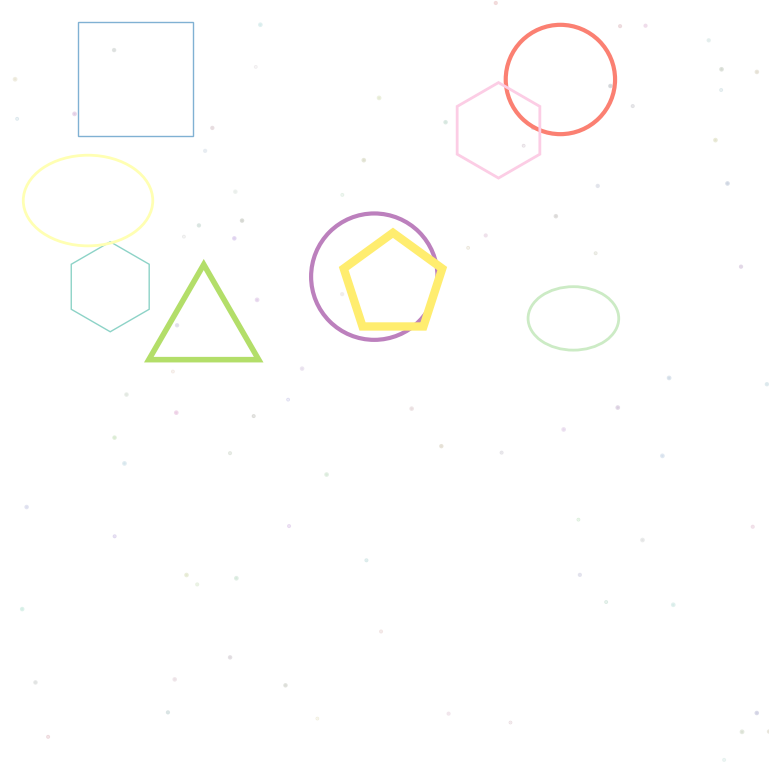[{"shape": "hexagon", "thickness": 0.5, "radius": 0.29, "center": [0.143, 0.628]}, {"shape": "oval", "thickness": 1, "radius": 0.42, "center": [0.114, 0.74]}, {"shape": "circle", "thickness": 1.5, "radius": 0.35, "center": [0.728, 0.897]}, {"shape": "square", "thickness": 0.5, "radius": 0.37, "center": [0.176, 0.897]}, {"shape": "triangle", "thickness": 2, "radius": 0.41, "center": [0.265, 0.574]}, {"shape": "hexagon", "thickness": 1, "radius": 0.31, "center": [0.647, 0.831]}, {"shape": "circle", "thickness": 1.5, "radius": 0.41, "center": [0.486, 0.641]}, {"shape": "oval", "thickness": 1, "radius": 0.29, "center": [0.745, 0.586]}, {"shape": "pentagon", "thickness": 3, "radius": 0.34, "center": [0.51, 0.63]}]